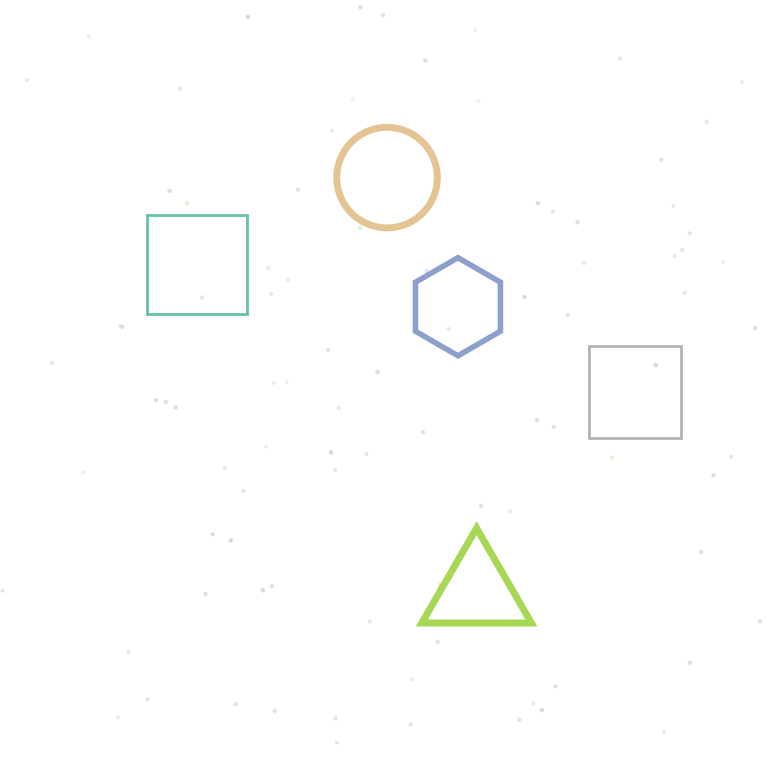[{"shape": "square", "thickness": 1, "radius": 0.32, "center": [0.256, 0.657]}, {"shape": "hexagon", "thickness": 2, "radius": 0.32, "center": [0.595, 0.602]}, {"shape": "triangle", "thickness": 2.5, "radius": 0.41, "center": [0.619, 0.232]}, {"shape": "circle", "thickness": 2.5, "radius": 0.33, "center": [0.503, 0.769]}, {"shape": "square", "thickness": 1, "radius": 0.3, "center": [0.824, 0.491]}]